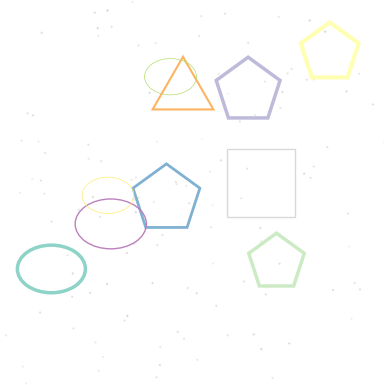[{"shape": "oval", "thickness": 2.5, "radius": 0.44, "center": [0.134, 0.301]}, {"shape": "pentagon", "thickness": 3, "radius": 0.4, "center": [0.856, 0.863]}, {"shape": "pentagon", "thickness": 2.5, "radius": 0.44, "center": [0.645, 0.764]}, {"shape": "pentagon", "thickness": 2, "radius": 0.46, "center": [0.432, 0.483]}, {"shape": "triangle", "thickness": 1.5, "radius": 0.46, "center": [0.475, 0.761]}, {"shape": "oval", "thickness": 0.5, "radius": 0.34, "center": [0.443, 0.801]}, {"shape": "square", "thickness": 1, "radius": 0.44, "center": [0.677, 0.524]}, {"shape": "oval", "thickness": 1, "radius": 0.46, "center": [0.288, 0.418]}, {"shape": "pentagon", "thickness": 2.5, "radius": 0.38, "center": [0.718, 0.319]}, {"shape": "oval", "thickness": 0.5, "radius": 0.34, "center": [0.28, 0.493]}]